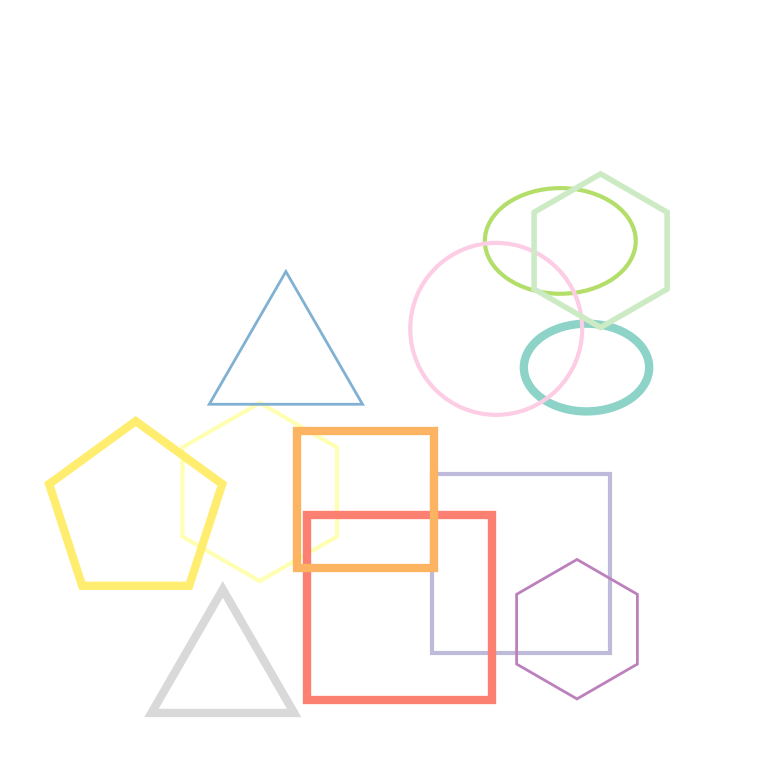[{"shape": "oval", "thickness": 3, "radius": 0.41, "center": [0.762, 0.523]}, {"shape": "hexagon", "thickness": 1.5, "radius": 0.58, "center": [0.337, 0.361]}, {"shape": "square", "thickness": 1.5, "radius": 0.58, "center": [0.677, 0.268]}, {"shape": "square", "thickness": 3, "radius": 0.6, "center": [0.519, 0.211]}, {"shape": "triangle", "thickness": 1, "radius": 0.57, "center": [0.371, 0.532]}, {"shape": "square", "thickness": 3, "radius": 0.45, "center": [0.474, 0.352]}, {"shape": "oval", "thickness": 1.5, "radius": 0.49, "center": [0.728, 0.687]}, {"shape": "circle", "thickness": 1.5, "radius": 0.56, "center": [0.644, 0.573]}, {"shape": "triangle", "thickness": 3, "radius": 0.53, "center": [0.289, 0.128]}, {"shape": "hexagon", "thickness": 1, "radius": 0.45, "center": [0.749, 0.183]}, {"shape": "hexagon", "thickness": 2, "radius": 0.5, "center": [0.78, 0.674]}, {"shape": "pentagon", "thickness": 3, "radius": 0.59, "center": [0.176, 0.335]}]